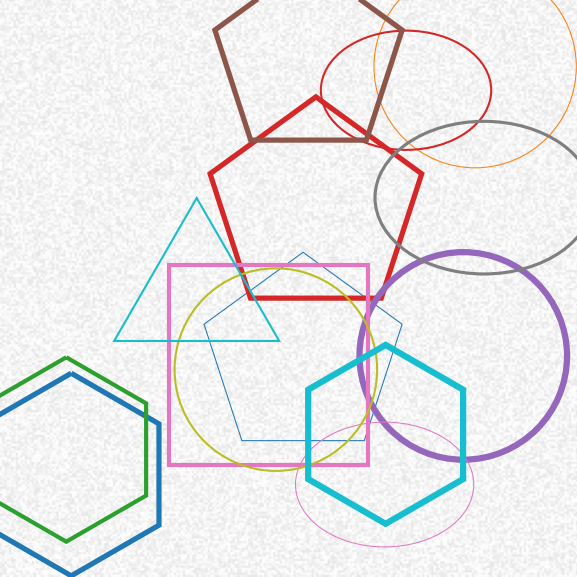[{"shape": "pentagon", "thickness": 0.5, "radius": 0.9, "center": [0.525, 0.382]}, {"shape": "hexagon", "thickness": 2.5, "radius": 0.88, "center": [0.123, 0.177]}, {"shape": "circle", "thickness": 0.5, "radius": 0.88, "center": [0.823, 0.884]}, {"shape": "hexagon", "thickness": 2, "radius": 0.8, "center": [0.115, 0.221]}, {"shape": "pentagon", "thickness": 2.5, "radius": 0.96, "center": [0.547, 0.639]}, {"shape": "oval", "thickness": 1, "radius": 0.74, "center": [0.703, 0.843]}, {"shape": "circle", "thickness": 3, "radius": 0.9, "center": [0.802, 0.383]}, {"shape": "pentagon", "thickness": 2.5, "radius": 0.85, "center": [0.534, 0.894]}, {"shape": "oval", "thickness": 0.5, "radius": 0.77, "center": [0.666, 0.16]}, {"shape": "square", "thickness": 2, "radius": 0.86, "center": [0.465, 0.367]}, {"shape": "oval", "thickness": 1.5, "radius": 0.94, "center": [0.838, 0.657]}, {"shape": "circle", "thickness": 1, "radius": 0.88, "center": [0.478, 0.359]}, {"shape": "hexagon", "thickness": 3, "radius": 0.77, "center": [0.668, 0.247]}, {"shape": "triangle", "thickness": 1, "radius": 0.83, "center": [0.341, 0.491]}]